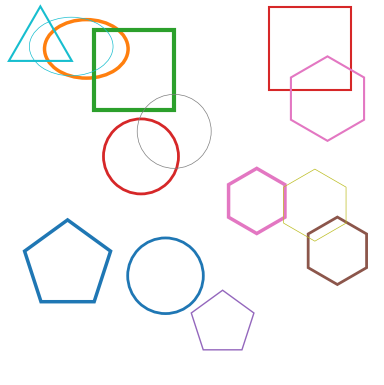[{"shape": "pentagon", "thickness": 2.5, "radius": 0.59, "center": [0.176, 0.311]}, {"shape": "circle", "thickness": 2, "radius": 0.49, "center": [0.43, 0.284]}, {"shape": "oval", "thickness": 2.5, "radius": 0.54, "center": [0.224, 0.873]}, {"shape": "square", "thickness": 3, "radius": 0.52, "center": [0.347, 0.818]}, {"shape": "circle", "thickness": 2, "radius": 0.49, "center": [0.366, 0.594]}, {"shape": "square", "thickness": 1.5, "radius": 0.54, "center": [0.805, 0.874]}, {"shape": "pentagon", "thickness": 1, "radius": 0.43, "center": [0.578, 0.161]}, {"shape": "hexagon", "thickness": 2, "radius": 0.44, "center": [0.876, 0.349]}, {"shape": "hexagon", "thickness": 2.5, "radius": 0.42, "center": [0.667, 0.478]}, {"shape": "hexagon", "thickness": 1.5, "radius": 0.55, "center": [0.851, 0.744]}, {"shape": "circle", "thickness": 0.5, "radius": 0.48, "center": [0.452, 0.659]}, {"shape": "hexagon", "thickness": 0.5, "radius": 0.47, "center": [0.818, 0.467]}, {"shape": "oval", "thickness": 0.5, "radius": 0.54, "center": [0.185, 0.879]}, {"shape": "triangle", "thickness": 1.5, "radius": 0.47, "center": [0.105, 0.889]}]